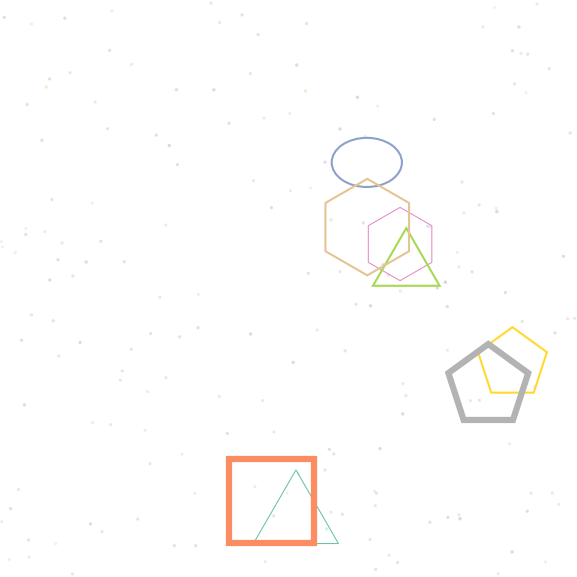[{"shape": "triangle", "thickness": 0.5, "radius": 0.43, "center": [0.512, 0.1]}, {"shape": "square", "thickness": 3, "radius": 0.37, "center": [0.47, 0.132]}, {"shape": "oval", "thickness": 1, "radius": 0.3, "center": [0.635, 0.718]}, {"shape": "hexagon", "thickness": 0.5, "radius": 0.32, "center": [0.693, 0.577]}, {"shape": "triangle", "thickness": 1, "radius": 0.33, "center": [0.704, 0.538]}, {"shape": "pentagon", "thickness": 1, "radius": 0.31, "center": [0.887, 0.37]}, {"shape": "hexagon", "thickness": 1, "radius": 0.42, "center": [0.636, 0.606]}, {"shape": "pentagon", "thickness": 3, "radius": 0.36, "center": [0.846, 0.331]}]